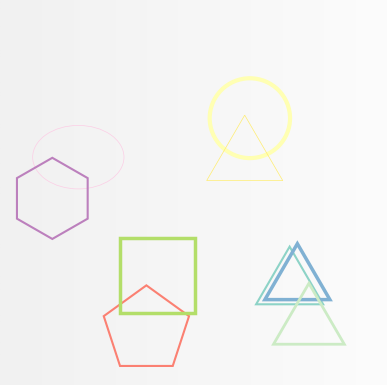[{"shape": "triangle", "thickness": 1.5, "radius": 0.5, "center": [0.747, 0.26]}, {"shape": "circle", "thickness": 3, "radius": 0.52, "center": [0.645, 0.693]}, {"shape": "pentagon", "thickness": 1.5, "radius": 0.58, "center": [0.378, 0.143]}, {"shape": "triangle", "thickness": 2.5, "radius": 0.48, "center": [0.767, 0.27]}, {"shape": "square", "thickness": 2.5, "radius": 0.49, "center": [0.407, 0.284]}, {"shape": "oval", "thickness": 0.5, "radius": 0.59, "center": [0.202, 0.592]}, {"shape": "hexagon", "thickness": 1.5, "radius": 0.53, "center": [0.135, 0.485]}, {"shape": "triangle", "thickness": 2, "radius": 0.53, "center": [0.797, 0.159]}, {"shape": "triangle", "thickness": 0.5, "radius": 0.57, "center": [0.631, 0.588]}]